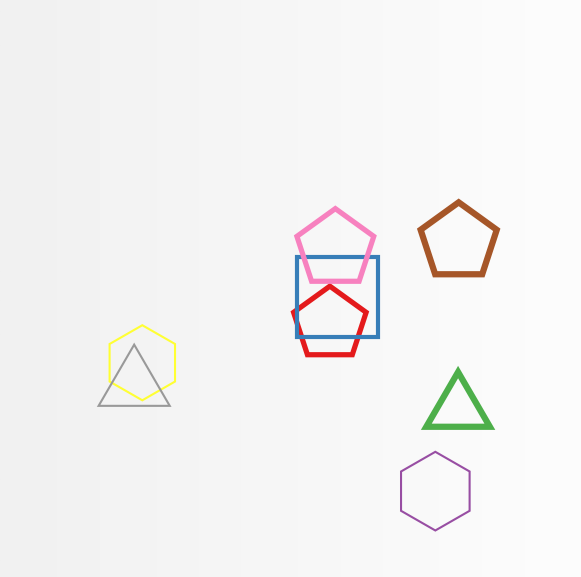[{"shape": "pentagon", "thickness": 2.5, "radius": 0.33, "center": [0.567, 0.438]}, {"shape": "square", "thickness": 2, "radius": 0.35, "center": [0.58, 0.485]}, {"shape": "triangle", "thickness": 3, "radius": 0.32, "center": [0.788, 0.292]}, {"shape": "hexagon", "thickness": 1, "radius": 0.34, "center": [0.749, 0.149]}, {"shape": "hexagon", "thickness": 1, "radius": 0.32, "center": [0.245, 0.371]}, {"shape": "pentagon", "thickness": 3, "radius": 0.34, "center": [0.789, 0.58]}, {"shape": "pentagon", "thickness": 2.5, "radius": 0.35, "center": [0.577, 0.568]}, {"shape": "triangle", "thickness": 1, "radius": 0.35, "center": [0.231, 0.332]}]